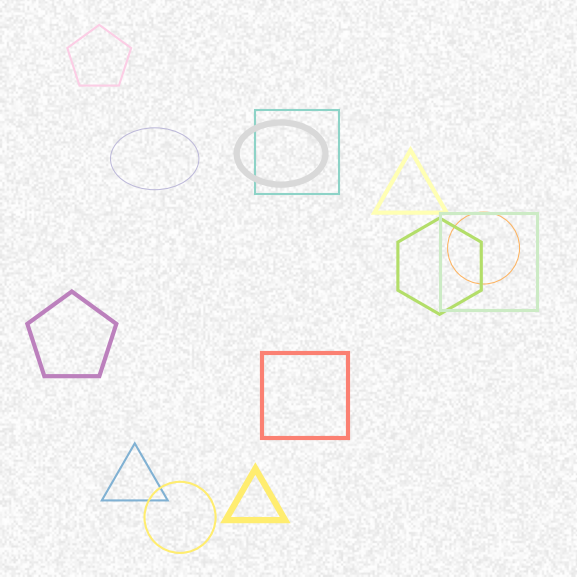[{"shape": "square", "thickness": 1, "radius": 0.36, "center": [0.515, 0.736]}, {"shape": "triangle", "thickness": 2, "radius": 0.36, "center": [0.711, 0.667]}, {"shape": "oval", "thickness": 0.5, "radius": 0.38, "center": [0.268, 0.724]}, {"shape": "square", "thickness": 2, "radius": 0.37, "center": [0.528, 0.314]}, {"shape": "triangle", "thickness": 1, "radius": 0.33, "center": [0.233, 0.166]}, {"shape": "circle", "thickness": 0.5, "radius": 0.31, "center": [0.837, 0.57]}, {"shape": "hexagon", "thickness": 1.5, "radius": 0.42, "center": [0.761, 0.538]}, {"shape": "pentagon", "thickness": 1, "radius": 0.29, "center": [0.172, 0.898]}, {"shape": "oval", "thickness": 3, "radius": 0.38, "center": [0.487, 0.733]}, {"shape": "pentagon", "thickness": 2, "radius": 0.41, "center": [0.124, 0.413]}, {"shape": "square", "thickness": 1.5, "radius": 0.42, "center": [0.846, 0.546]}, {"shape": "triangle", "thickness": 3, "radius": 0.3, "center": [0.442, 0.128]}, {"shape": "circle", "thickness": 1, "radius": 0.31, "center": [0.312, 0.103]}]